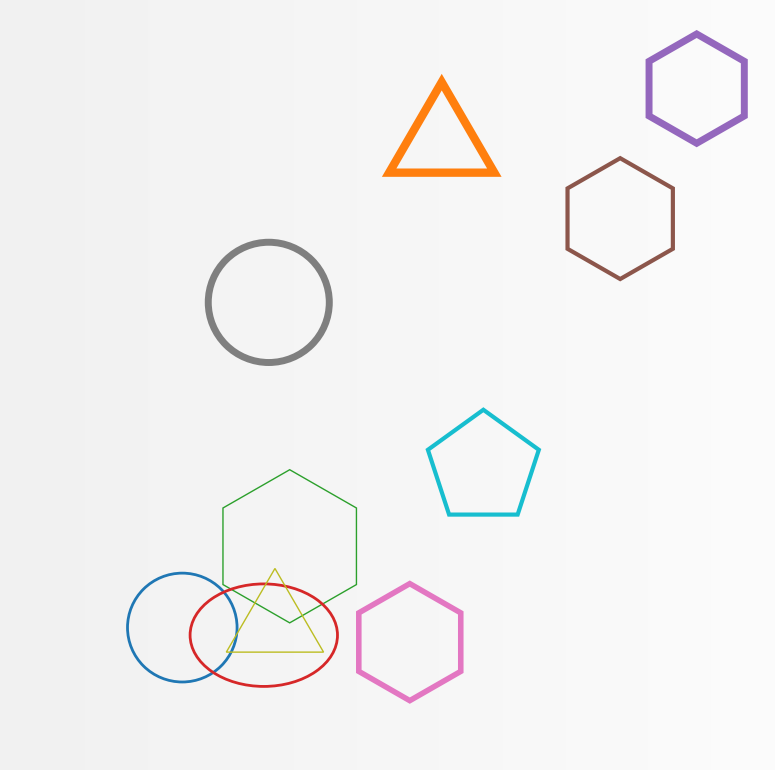[{"shape": "circle", "thickness": 1, "radius": 0.35, "center": [0.235, 0.185]}, {"shape": "triangle", "thickness": 3, "radius": 0.39, "center": [0.57, 0.815]}, {"shape": "hexagon", "thickness": 0.5, "radius": 0.5, "center": [0.374, 0.291]}, {"shape": "oval", "thickness": 1, "radius": 0.48, "center": [0.34, 0.175]}, {"shape": "hexagon", "thickness": 2.5, "radius": 0.35, "center": [0.899, 0.885]}, {"shape": "hexagon", "thickness": 1.5, "radius": 0.39, "center": [0.8, 0.716]}, {"shape": "hexagon", "thickness": 2, "radius": 0.38, "center": [0.529, 0.166]}, {"shape": "circle", "thickness": 2.5, "radius": 0.39, "center": [0.347, 0.607]}, {"shape": "triangle", "thickness": 0.5, "radius": 0.36, "center": [0.355, 0.189]}, {"shape": "pentagon", "thickness": 1.5, "radius": 0.38, "center": [0.624, 0.393]}]